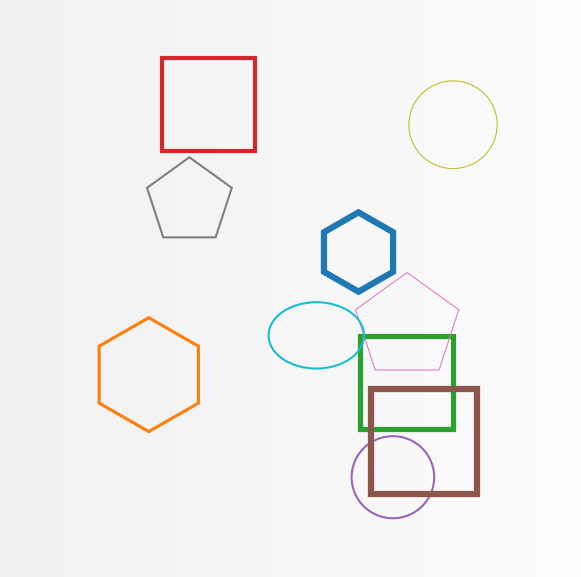[{"shape": "hexagon", "thickness": 3, "radius": 0.34, "center": [0.617, 0.563]}, {"shape": "hexagon", "thickness": 1.5, "radius": 0.49, "center": [0.256, 0.35]}, {"shape": "square", "thickness": 2.5, "radius": 0.4, "center": [0.699, 0.336]}, {"shape": "square", "thickness": 2, "radius": 0.4, "center": [0.359, 0.818]}, {"shape": "circle", "thickness": 1, "radius": 0.36, "center": [0.676, 0.173]}, {"shape": "square", "thickness": 3, "radius": 0.45, "center": [0.729, 0.235]}, {"shape": "pentagon", "thickness": 0.5, "radius": 0.47, "center": [0.7, 0.434]}, {"shape": "pentagon", "thickness": 1, "radius": 0.38, "center": [0.326, 0.65]}, {"shape": "circle", "thickness": 0.5, "radius": 0.38, "center": [0.779, 0.783]}, {"shape": "oval", "thickness": 1, "radius": 0.41, "center": [0.544, 0.418]}]